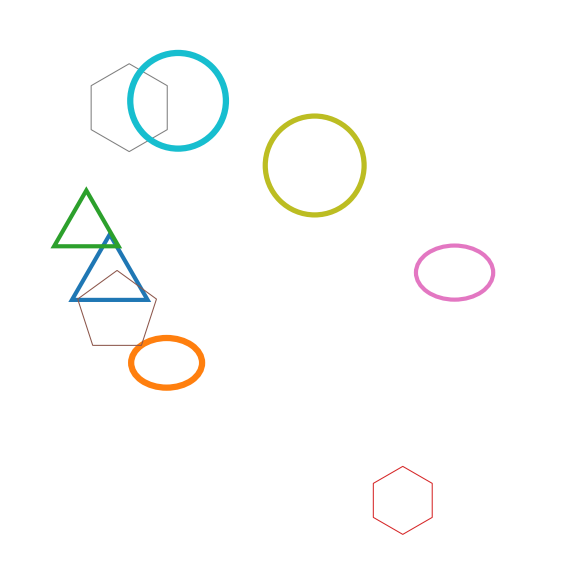[{"shape": "triangle", "thickness": 2, "radius": 0.38, "center": [0.19, 0.518]}, {"shape": "oval", "thickness": 3, "radius": 0.31, "center": [0.289, 0.371]}, {"shape": "triangle", "thickness": 2, "radius": 0.32, "center": [0.149, 0.605]}, {"shape": "hexagon", "thickness": 0.5, "radius": 0.29, "center": [0.697, 0.133]}, {"shape": "pentagon", "thickness": 0.5, "radius": 0.36, "center": [0.203, 0.459]}, {"shape": "oval", "thickness": 2, "radius": 0.33, "center": [0.787, 0.527]}, {"shape": "hexagon", "thickness": 0.5, "radius": 0.38, "center": [0.224, 0.813]}, {"shape": "circle", "thickness": 2.5, "radius": 0.43, "center": [0.545, 0.713]}, {"shape": "circle", "thickness": 3, "radius": 0.41, "center": [0.308, 0.825]}]